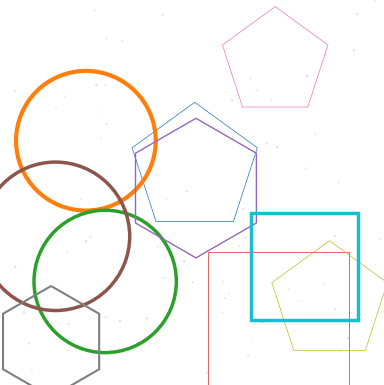[{"shape": "pentagon", "thickness": 0.5, "radius": 0.86, "center": [0.506, 0.563]}, {"shape": "circle", "thickness": 3, "radius": 0.91, "center": [0.223, 0.634]}, {"shape": "circle", "thickness": 2.5, "radius": 0.92, "center": [0.273, 0.269]}, {"shape": "square", "thickness": 0.5, "radius": 0.92, "center": [0.724, 0.162]}, {"shape": "hexagon", "thickness": 1, "radius": 0.91, "center": [0.509, 0.511]}, {"shape": "circle", "thickness": 2.5, "radius": 0.96, "center": [0.144, 0.386]}, {"shape": "pentagon", "thickness": 0.5, "radius": 0.72, "center": [0.715, 0.839]}, {"shape": "hexagon", "thickness": 1.5, "radius": 0.72, "center": [0.133, 0.113]}, {"shape": "pentagon", "thickness": 0.5, "radius": 0.79, "center": [0.856, 0.217]}, {"shape": "square", "thickness": 2.5, "radius": 0.69, "center": [0.791, 0.308]}]